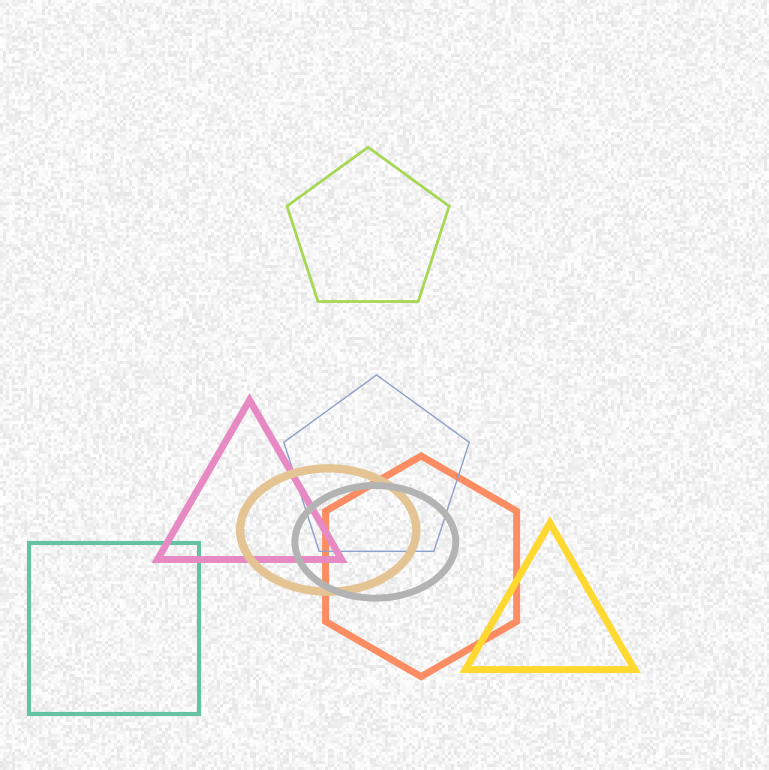[{"shape": "square", "thickness": 1.5, "radius": 0.55, "center": [0.148, 0.184]}, {"shape": "hexagon", "thickness": 2.5, "radius": 0.72, "center": [0.547, 0.265]}, {"shape": "pentagon", "thickness": 0.5, "radius": 0.63, "center": [0.489, 0.386]}, {"shape": "triangle", "thickness": 2.5, "radius": 0.69, "center": [0.324, 0.342]}, {"shape": "pentagon", "thickness": 1, "radius": 0.55, "center": [0.478, 0.698]}, {"shape": "triangle", "thickness": 2.5, "radius": 0.63, "center": [0.714, 0.194]}, {"shape": "oval", "thickness": 3, "radius": 0.57, "center": [0.426, 0.312]}, {"shape": "oval", "thickness": 2.5, "radius": 0.52, "center": [0.487, 0.296]}]